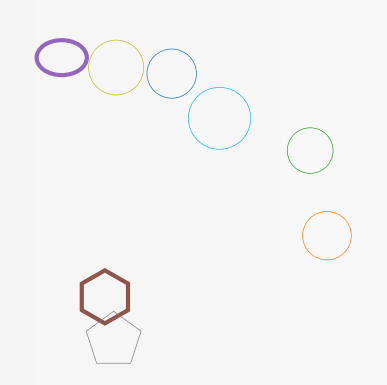[{"shape": "circle", "thickness": 0.5, "radius": 0.32, "center": [0.443, 0.809]}, {"shape": "circle", "thickness": 0.5, "radius": 0.31, "center": [0.844, 0.388]}, {"shape": "circle", "thickness": 0.5, "radius": 0.3, "center": [0.8, 0.609]}, {"shape": "oval", "thickness": 3, "radius": 0.32, "center": [0.159, 0.85]}, {"shape": "hexagon", "thickness": 3, "radius": 0.34, "center": [0.271, 0.229]}, {"shape": "pentagon", "thickness": 0.5, "radius": 0.37, "center": [0.293, 0.117]}, {"shape": "circle", "thickness": 0.5, "radius": 0.36, "center": [0.3, 0.825]}, {"shape": "circle", "thickness": 0.5, "radius": 0.4, "center": [0.567, 0.693]}]